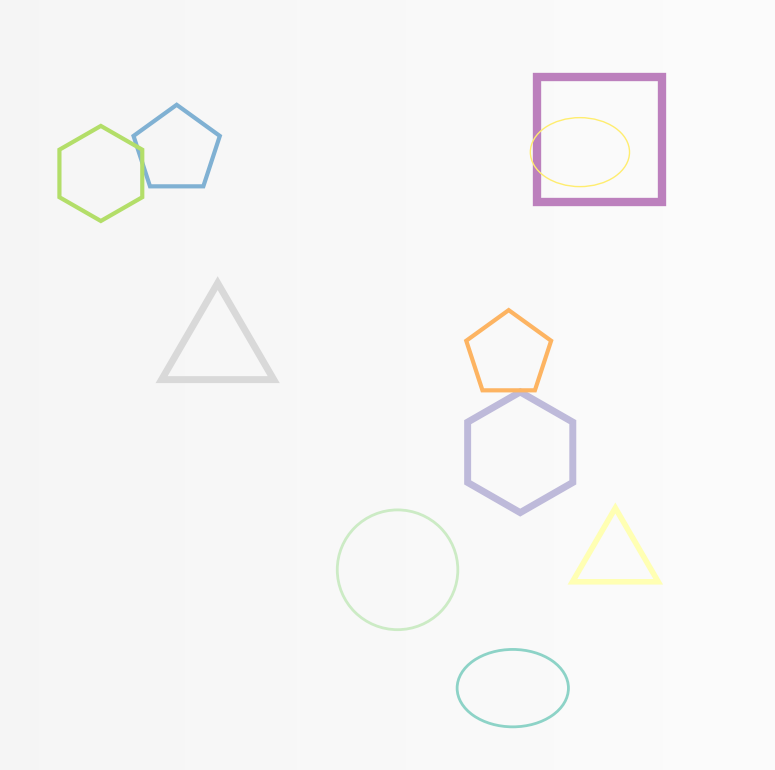[{"shape": "oval", "thickness": 1, "radius": 0.36, "center": [0.662, 0.106]}, {"shape": "triangle", "thickness": 2, "radius": 0.32, "center": [0.794, 0.276]}, {"shape": "hexagon", "thickness": 2.5, "radius": 0.39, "center": [0.671, 0.413]}, {"shape": "pentagon", "thickness": 1.5, "radius": 0.29, "center": [0.228, 0.805]}, {"shape": "pentagon", "thickness": 1.5, "radius": 0.29, "center": [0.656, 0.54]}, {"shape": "hexagon", "thickness": 1.5, "radius": 0.31, "center": [0.13, 0.775]}, {"shape": "triangle", "thickness": 2.5, "radius": 0.42, "center": [0.281, 0.549]}, {"shape": "square", "thickness": 3, "radius": 0.41, "center": [0.774, 0.819]}, {"shape": "circle", "thickness": 1, "radius": 0.39, "center": [0.513, 0.26]}, {"shape": "oval", "thickness": 0.5, "radius": 0.32, "center": [0.748, 0.802]}]